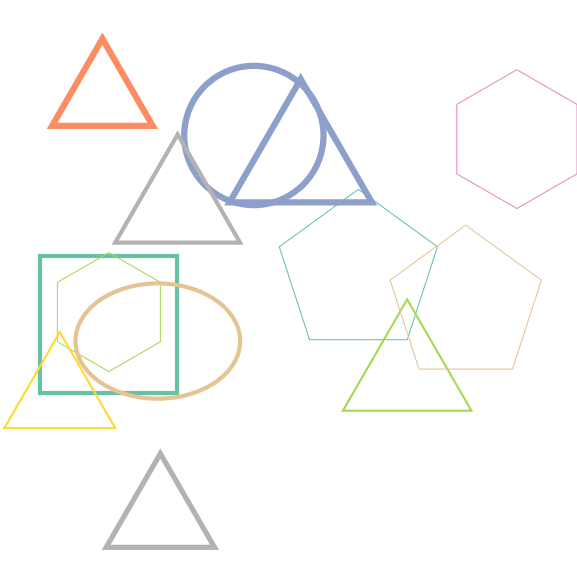[{"shape": "square", "thickness": 2, "radius": 0.59, "center": [0.189, 0.437]}, {"shape": "pentagon", "thickness": 0.5, "radius": 0.72, "center": [0.621, 0.527]}, {"shape": "triangle", "thickness": 3, "radius": 0.5, "center": [0.177, 0.831]}, {"shape": "triangle", "thickness": 3, "radius": 0.71, "center": [0.521, 0.72]}, {"shape": "circle", "thickness": 3, "radius": 0.6, "center": [0.44, 0.765]}, {"shape": "hexagon", "thickness": 0.5, "radius": 0.6, "center": [0.895, 0.758]}, {"shape": "triangle", "thickness": 1, "radius": 0.64, "center": [0.705, 0.352]}, {"shape": "hexagon", "thickness": 0.5, "radius": 0.51, "center": [0.189, 0.459]}, {"shape": "triangle", "thickness": 1, "radius": 0.55, "center": [0.104, 0.313]}, {"shape": "pentagon", "thickness": 0.5, "radius": 0.69, "center": [0.806, 0.471]}, {"shape": "oval", "thickness": 2, "radius": 0.71, "center": [0.273, 0.409]}, {"shape": "triangle", "thickness": 2.5, "radius": 0.54, "center": [0.278, 0.105]}, {"shape": "triangle", "thickness": 2, "radius": 0.62, "center": [0.308, 0.641]}]